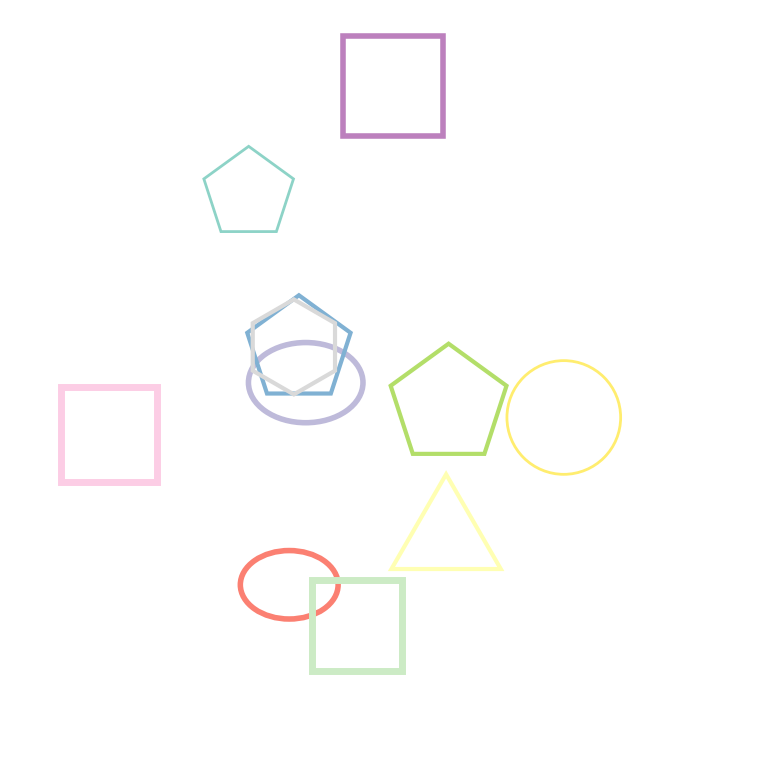[{"shape": "pentagon", "thickness": 1, "radius": 0.31, "center": [0.323, 0.749]}, {"shape": "triangle", "thickness": 1.5, "radius": 0.41, "center": [0.579, 0.302]}, {"shape": "oval", "thickness": 2, "radius": 0.37, "center": [0.397, 0.503]}, {"shape": "oval", "thickness": 2, "radius": 0.32, "center": [0.376, 0.241]}, {"shape": "pentagon", "thickness": 1.5, "radius": 0.35, "center": [0.388, 0.546]}, {"shape": "pentagon", "thickness": 1.5, "radius": 0.4, "center": [0.583, 0.475]}, {"shape": "square", "thickness": 2.5, "radius": 0.31, "center": [0.142, 0.436]}, {"shape": "hexagon", "thickness": 1.5, "radius": 0.31, "center": [0.382, 0.549]}, {"shape": "square", "thickness": 2, "radius": 0.32, "center": [0.511, 0.889]}, {"shape": "square", "thickness": 2.5, "radius": 0.29, "center": [0.463, 0.187]}, {"shape": "circle", "thickness": 1, "radius": 0.37, "center": [0.732, 0.458]}]